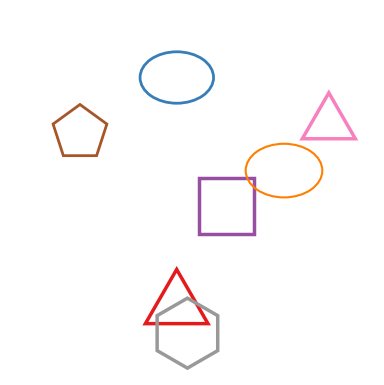[{"shape": "triangle", "thickness": 2.5, "radius": 0.47, "center": [0.459, 0.206]}, {"shape": "oval", "thickness": 2, "radius": 0.48, "center": [0.459, 0.799]}, {"shape": "square", "thickness": 2.5, "radius": 0.36, "center": [0.588, 0.465]}, {"shape": "oval", "thickness": 1.5, "radius": 0.5, "center": [0.738, 0.557]}, {"shape": "pentagon", "thickness": 2, "radius": 0.37, "center": [0.208, 0.655]}, {"shape": "triangle", "thickness": 2.5, "radius": 0.4, "center": [0.854, 0.679]}, {"shape": "hexagon", "thickness": 2.5, "radius": 0.45, "center": [0.487, 0.135]}]